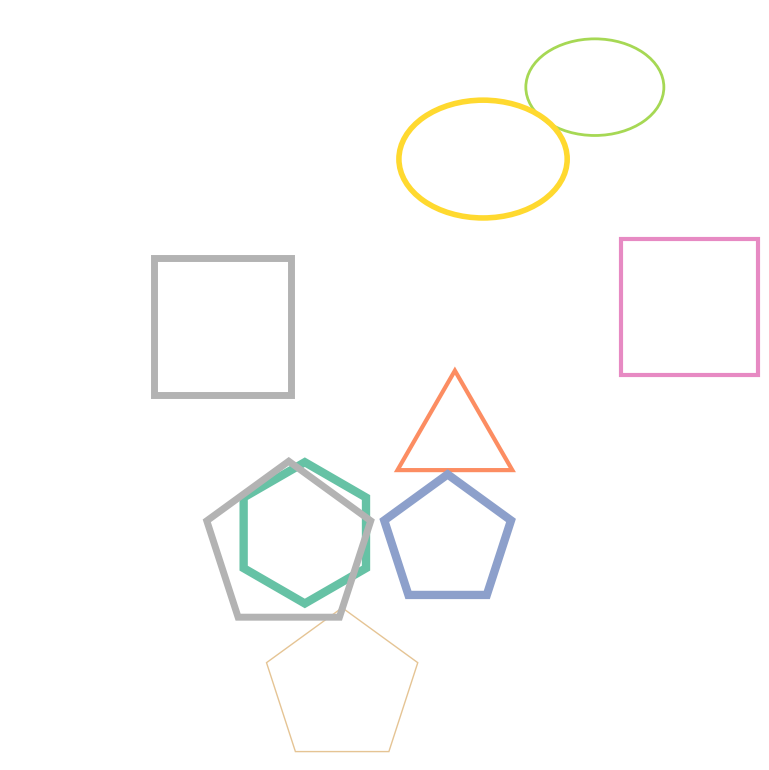[{"shape": "hexagon", "thickness": 3, "radius": 0.46, "center": [0.396, 0.308]}, {"shape": "triangle", "thickness": 1.5, "radius": 0.43, "center": [0.591, 0.433]}, {"shape": "pentagon", "thickness": 3, "radius": 0.43, "center": [0.581, 0.297]}, {"shape": "square", "thickness": 1.5, "radius": 0.44, "center": [0.895, 0.601]}, {"shape": "oval", "thickness": 1, "radius": 0.45, "center": [0.773, 0.887]}, {"shape": "oval", "thickness": 2, "radius": 0.55, "center": [0.627, 0.793]}, {"shape": "pentagon", "thickness": 0.5, "radius": 0.52, "center": [0.444, 0.107]}, {"shape": "pentagon", "thickness": 2.5, "radius": 0.56, "center": [0.375, 0.289]}, {"shape": "square", "thickness": 2.5, "radius": 0.45, "center": [0.289, 0.576]}]